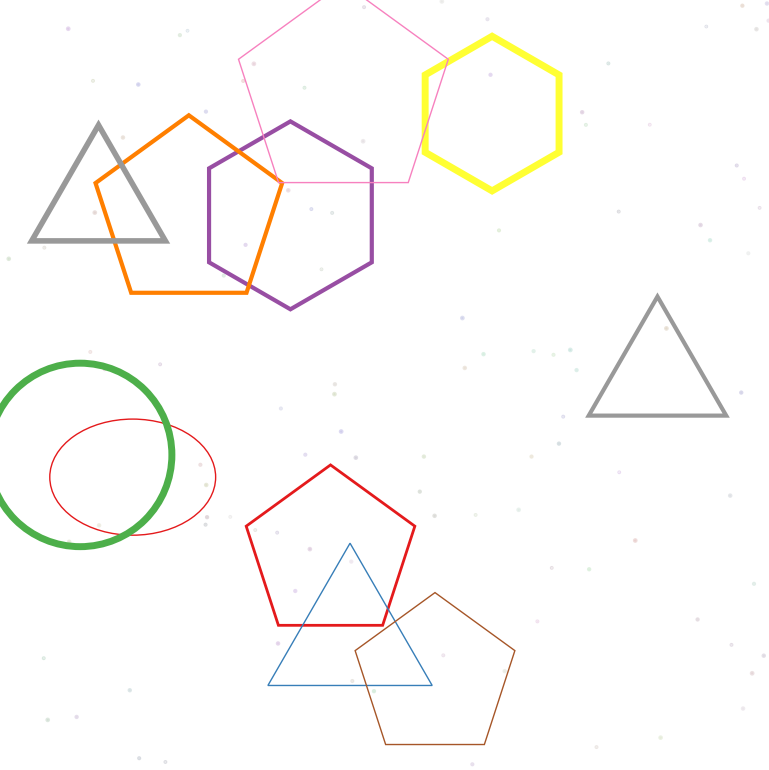[{"shape": "oval", "thickness": 0.5, "radius": 0.54, "center": [0.172, 0.38]}, {"shape": "pentagon", "thickness": 1, "radius": 0.58, "center": [0.429, 0.281]}, {"shape": "triangle", "thickness": 0.5, "radius": 0.62, "center": [0.455, 0.171]}, {"shape": "circle", "thickness": 2.5, "radius": 0.6, "center": [0.104, 0.409]}, {"shape": "hexagon", "thickness": 1.5, "radius": 0.61, "center": [0.377, 0.72]}, {"shape": "pentagon", "thickness": 1.5, "radius": 0.64, "center": [0.245, 0.723]}, {"shape": "hexagon", "thickness": 2.5, "radius": 0.5, "center": [0.639, 0.852]}, {"shape": "pentagon", "thickness": 0.5, "radius": 0.55, "center": [0.565, 0.121]}, {"shape": "pentagon", "thickness": 0.5, "radius": 0.72, "center": [0.446, 0.879]}, {"shape": "triangle", "thickness": 1.5, "radius": 0.52, "center": [0.854, 0.512]}, {"shape": "triangle", "thickness": 2, "radius": 0.5, "center": [0.128, 0.737]}]